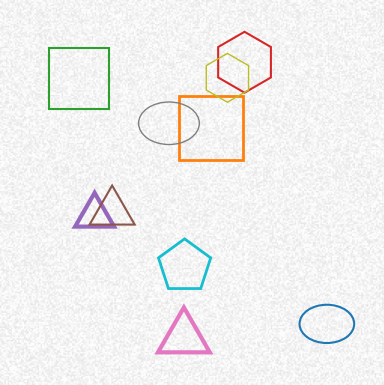[{"shape": "oval", "thickness": 1.5, "radius": 0.35, "center": [0.849, 0.159]}, {"shape": "square", "thickness": 2, "radius": 0.41, "center": [0.548, 0.668]}, {"shape": "square", "thickness": 1.5, "radius": 0.39, "center": [0.206, 0.797]}, {"shape": "hexagon", "thickness": 1.5, "radius": 0.4, "center": [0.635, 0.838]}, {"shape": "triangle", "thickness": 3, "radius": 0.29, "center": [0.246, 0.441]}, {"shape": "triangle", "thickness": 1.5, "radius": 0.34, "center": [0.291, 0.451]}, {"shape": "triangle", "thickness": 3, "radius": 0.39, "center": [0.478, 0.124]}, {"shape": "oval", "thickness": 1, "radius": 0.39, "center": [0.439, 0.68]}, {"shape": "hexagon", "thickness": 1, "radius": 0.32, "center": [0.591, 0.798]}, {"shape": "pentagon", "thickness": 2, "radius": 0.36, "center": [0.479, 0.308]}]